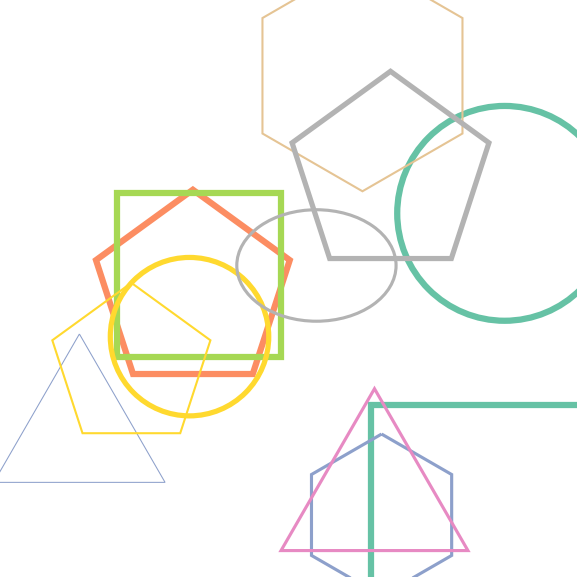[{"shape": "circle", "thickness": 3, "radius": 0.93, "center": [0.874, 0.63]}, {"shape": "square", "thickness": 3, "radius": 0.9, "center": [0.822, 0.118]}, {"shape": "pentagon", "thickness": 3, "radius": 0.88, "center": [0.334, 0.494]}, {"shape": "triangle", "thickness": 0.5, "radius": 0.86, "center": [0.137, 0.25]}, {"shape": "hexagon", "thickness": 1.5, "radius": 0.7, "center": [0.661, 0.107]}, {"shape": "triangle", "thickness": 1.5, "radius": 0.93, "center": [0.648, 0.139]}, {"shape": "square", "thickness": 3, "radius": 0.71, "center": [0.345, 0.523]}, {"shape": "pentagon", "thickness": 1, "radius": 0.72, "center": [0.227, 0.365]}, {"shape": "circle", "thickness": 2.5, "radius": 0.69, "center": [0.328, 0.416]}, {"shape": "hexagon", "thickness": 1, "radius": 1.0, "center": [0.628, 0.868]}, {"shape": "oval", "thickness": 1.5, "radius": 0.69, "center": [0.548, 0.539]}, {"shape": "pentagon", "thickness": 2.5, "radius": 0.9, "center": [0.676, 0.696]}]